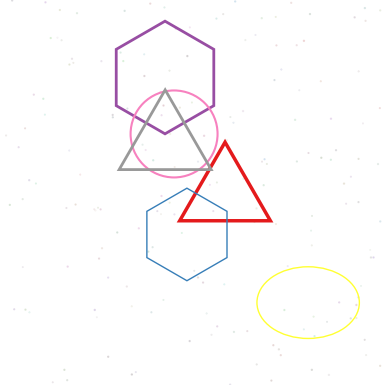[{"shape": "triangle", "thickness": 2.5, "radius": 0.68, "center": [0.585, 0.495]}, {"shape": "hexagon", "thickness": 1, "radius": 0.6, "center": [0.486, 0.391]}, {"shape": "hexagon", "thickness": 2, "radius": 0.73, "center": [0.429, 0.799]}, {"shape": "oval", "thickness": 1, "radius": 0.66, "center": [0.8, 0.214]}, {"shape": "circle", "thickness": 1.5, "radius": 0.56, "center": [0.452, 0.652]}, {"shape": "triangle", "thickness": 2, "radius": 0.69, "center": [0.429, 0.629]}]